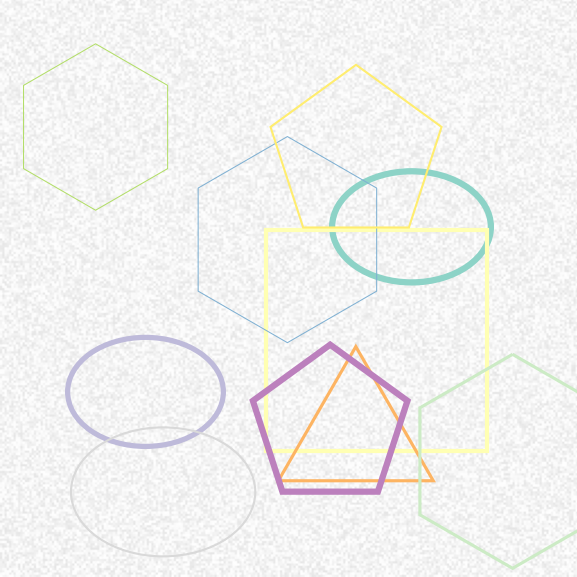[{"shape": "oval", "thickness": 3, "radius": 0.69, "center": [0.713, 0.606]}, {"shape": "square", "thickness": 2, "radius": 0.96, "center": [0.651, 0.409]}, {"shape": "oval", "thickness": 2.5, "radius": 0.67, "center": [0.252, 0.321]}, {"shape": "hexagon", "thickness": 0.5, "radius": 0.89, "center": [0.498, 0.584]}, {"shape": "triangle", "thickness": 1.5, "radius": 0.77, "center": [0.616, 0.244]}, {"shape": "hexagon", "thickness": 0.5, "radius": 0.72, "center": [0.166, 0.779]}, {"shape": "oval", "thickness": 1, "radius": 0.8, "center": [0.282, 0.147]}, {"shape": "pentagon", "thickness": 3, "radius": 0.7, "center": [0.572, 0.262]}, {"shape": "hexagon", "thickness": 1.5, "radius": 0.93, "center": [0.888, 0.2]}, {"shape": "pentagon", "thickness": 1, "radius": 0.78, "center": [0.617, 0.731]}]